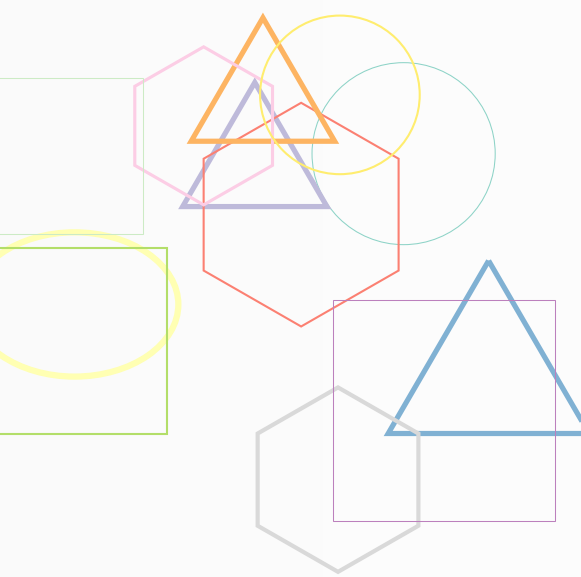[{"shape": "circle", "thickness": 0.5, "radius": 0.79, "center": [0.694, 0.733]}, {"shape": "oval", "thickness": 3, "radius": 0.89, "center": [0.128, 0.472]}, {"shape": "triangle", "thickness": 2.5, "radius": 0.72, "center": [0.438, 0.713]}, {"shape": "hexagon", "thickness": 1, "radius": 0.97, "center": [0.518, 0.627]}, {"shape": "triangle", "thickness": 2.5, "radius": 1.0, "center": [0.841, 0.348]}, {"shape": "triangle", "thickness": 2.5, "radius": 0.71, "center": [0.452, 0.826]}, {"shape": "square", "thickness": 1, "radius": 0.81, "center": [0.127, 0.409]}, {"shape": "hexagon", "thickness": 1.5, "radius": 0.68, "center": [0.35, 0.781]}, {"shape": "hexagon", "thickness": 2, "radius": 0.8, "center": [0.582, 0.169]}, {"shape": "square", "thickness": 0.5, "radius": 0.96, "center": [0.764, 0.288]}, {"shape": "square", "thickness": 0.5, "radius": 0.68, "center": [0.11, 0.73]}, {"shape": "circle", "thickness": 1, "radius": 0.69, "center": [0.585, 0.835]}]